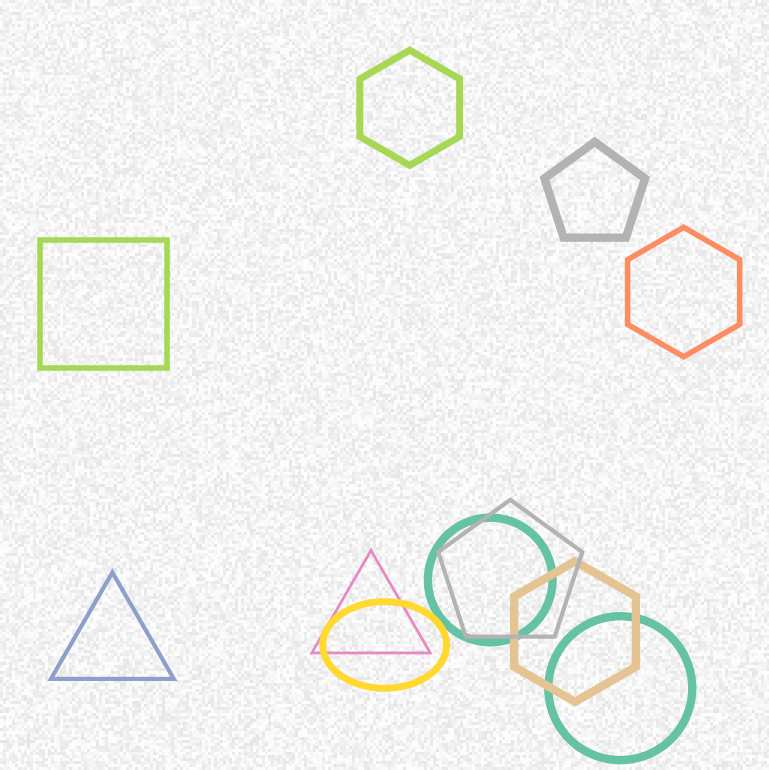[{"shape": "circle", "thickness": 3, "radius": 0.4, "center": [0.637, 0.247]}, {"shape": "circle", "thickness": 3, "radius": 0.47, "center": [0.806, 0.106]}, {"shape": "hexagon", "thickness": 2, "radius": 0.42, "center": [0.888, 0.621]}, {"shape": "triangle", "thickness": 1.5, "radius": 0.46, "center": [0.146, 0.164]}, {"shape": "triangle", "thickness": 1, "radius": 0.44, "center": [0.482, 0.196]}, {"shape": "square", "thickness": 2, "radius": 0.42, "center": [0.134, 0.605]}, {"shape": "hexagon", "thickness": 2.5, "radius": 0.37, "center": [0.532, 0.86]}, {"shape": "oval", "thickness": 2.5, "radius": 0.4, "center": [0.5, 0.162]}, {"shape": "hexagon", "thickness": 3, "radius": 0.46, "center": [0.747, 0.18]}, {"shape": "pentagon", "thickness": 1.5, "radius": 0.49, "center": [0.663, 0.253]}, {"shape": "pentagon", "thickness": 3, "radius": 0.34, "center": [0.772, 0.747]}]